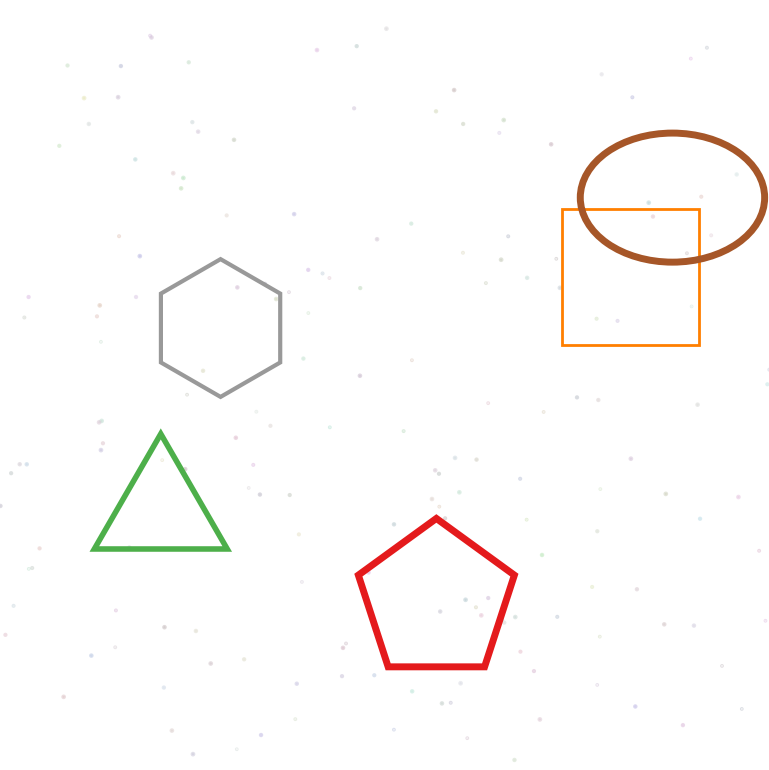[{"shape": "pentagon", "thickness": 2.5, "radius": 0.53, "center": [0.567, 0.22]}, {"shape": "triangle", "thickness": 2, "radius": 0.5, "center": [0.209, 0.337]}, {"shape": "square", "thickness": 1, "radius": 0.44, "center": [0.819, 0.64]}, {"shape": "oval", "thickness": 2.5, "radius": 0.6, "center": [0.873, 0.743]}, {"shape": "hexagon", "thickness": 1.5, "radius": 0.45, "center": [0.286, 0.574]}]